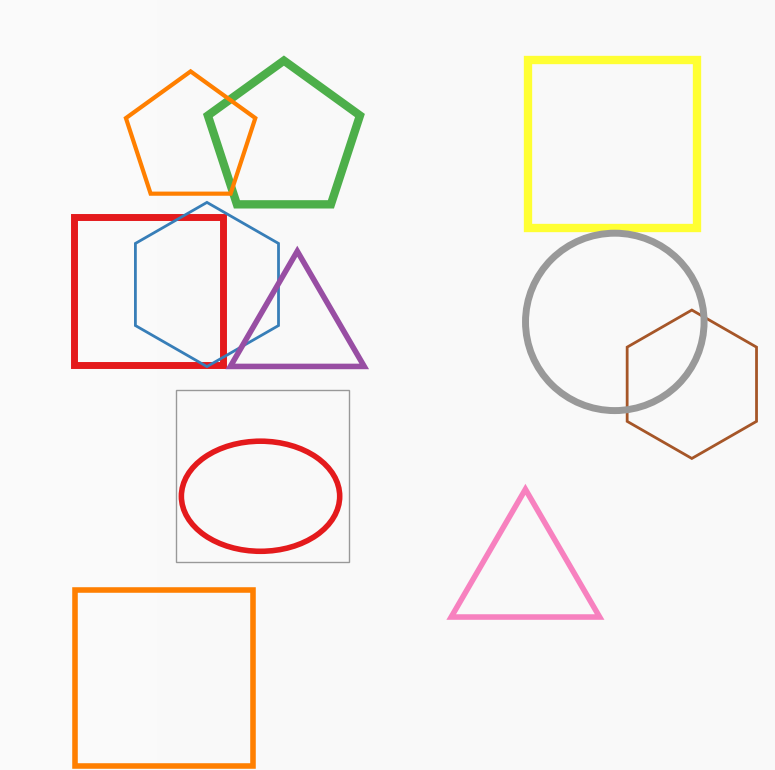[{"shape": "oval", "thickness": 2, "radius": 0.51, "center": [0.336, 0.356]}, {"shape": "square", "thickness": 2.5, "radius": 0.48, "center": [0.192, 0.622]}, {"shape": "hexagon", "thickness": 1, "radius": 0.53, "center": [0.267, 0.631]}, {"shape": "pentagon", "thickness": 3, "radius": 0.52, "center": [0.366, 0.818]}, {"shape": "triangle", "thickness": 2, "radius": 0.5, "center": [0.384, 0.574]}, {"shape": "pentagon", "thickness": 1.5, "radius": 0.44, "center": [0.246, 0.819]}, {"shape": "square", "thickness": 2, "radius": 0.57, "center": [0.212, 0.12]}, {"shape": "square", "thickness": 3, "radius": 0.54, "center": [0.79, 0.813]}, {"shape": "hexagon", "thickness": 1, "radius": 0.48, "center": [0.893, 0.501]}, {"shape": "triangle", "thickness": 2, "radius": 0.55, "center": [0.678, 0.254]}, {"shape": "square", "thickness": 0.5, "radius": 0.56, "center": [0.339, 0.382]}, {"shape": "circle", "thickness": 2.5, "radius": 0.58, "center": [0.793, 0.582]}]